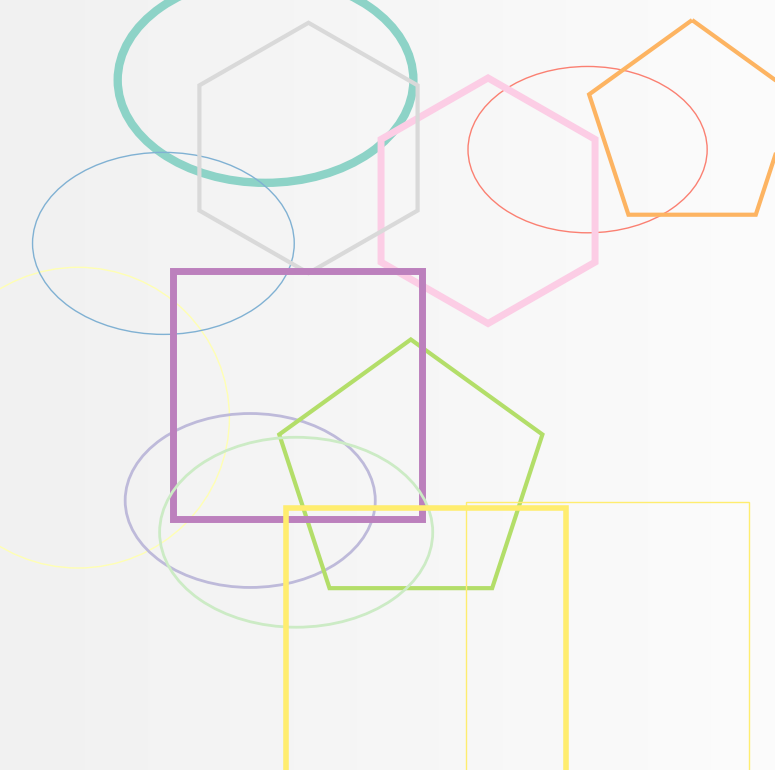[{"shape": "oval", "thickness": 3, "radius": 0.95, "center": [0.343, 0.896]}, {"shape": "circle", "thickness": 0.5, "radius": 0.98, "center": [0.101, 0.458]}, {"shape": "oval", "thickness": 1, "radius": 0.81, "center": [0.323, 0.35]}, {"shape": "oval", "thickness": 0.5, "radius": 0.77, "center": [0.758, 0.806]}, {"shape": "oval", "thickness": 0.5, "radius": 0.84, "center": [0.211, 0.684]}, {"shape": "pentagon", "thickness": 1.5, "radius": 0.7, "center": [0.893, 0.834]}, {"shape": "pentagon", "thickness": 1.5, "radius": 0.89, "center": [0.53, 0.381]}, {"shape": "hexagon", "thickness": 2.5, "radius": 0.8, "center": [0.63, 0.739]}, {"shape": "hexagon", "thickness": 1.5, "radius": 0.81, "center": [0.398, 0.808]}, {"shape": "square", "thickness": 2.5, "radius": 0.8, "center": [0.383, 0.487]}, {"shape": "oval", "thickness": 1, "radius": 0.88, "center": [0.382, 0.309]}, {"shape": "square", "thickness": 0.5, "radius": 0.91, "center": [0.784, 0.165]}, {"shape": "square", "thickness": 2, "radius": 0.9, "center": [0.55, 0.159]}]